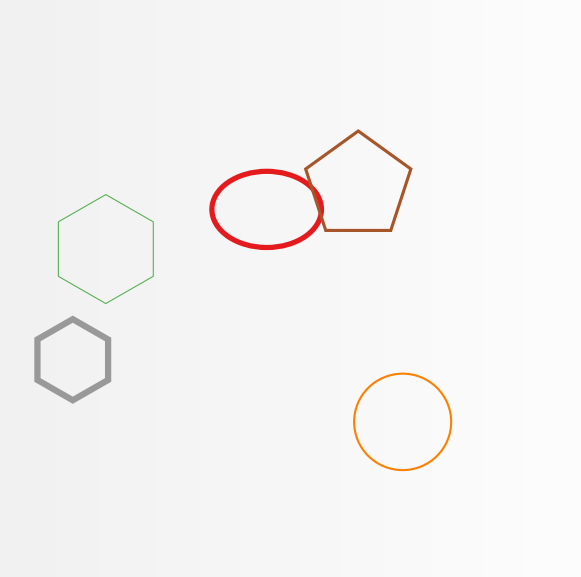[{"shape": "oval", "thickness": 2.5, "radius": 0.47, "center": [0.459, 0.637]}, {"shape": "hexagon", "thickness": 0.5, "radius": 0.47, "center": [0.182, 0.568]}, {"shape": "circle", "thickness": 1, "radius": 0.42, "center": [0.693, 0.269]}, {"shape": "pentagon", "thickness": 1.5, "radius": 0.48, "center": [0.616, 0.677]}, {"shape": "hexagon", "thickness": 3, "radius": 0.35, "center": [0.125, 0.376]}]